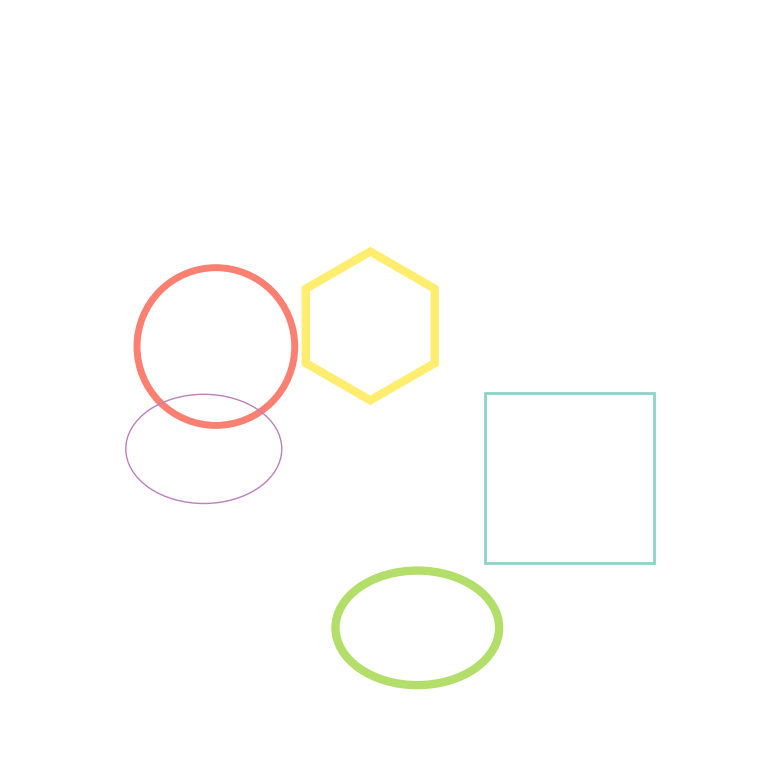[{"shape": "square", "thickness": 1, "radius": 0.55, "center": [0.74, 0.379]}, {"shape": "circle", "thickness": 2.5, "radius": 0.51, "center": [0.28, 0.55]}, {"shape": "oval", "thickness": 3, "radius": 0.53, "center": [0.542, 0.185]}, {"shape": "oval", "thickness": 0.5, "radius": 0.51, "center": [0.265, 0.417]}, {"shape": "hexagon", "thickness": 3, "radius": 0.48, "center": [0.481, 0.577]}]